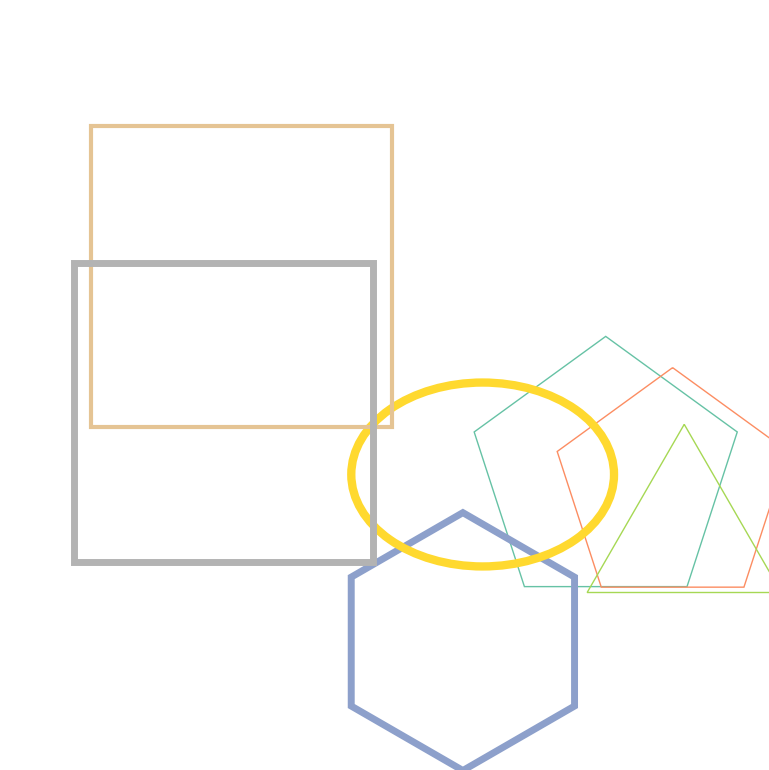[{"shape": "pentagon", "thickness": 0.5, "radius": 0.9, "center": [0.787, 0.383]}, {"shape": "pentagon", "thickness": 0.5, "radius": 0.79, "center": [0.874, 0.365]}, {"shape": "hexagon", "thickness": 2.5, "radius": 0.84, "center": [0.601, 0.167]}, {"shape": "triangle", "thickness": 0.5, "radius": 0.73, "center": [0.889, 0.303]}, {"shape": "oval", "thickness": 3, "radius": 0.85, "center": [0.627, 0.384]}, {"shape": "square", "thickness": 1.5, "radius": 0.98, "center": [0.314, 0.641]}, {"shape": "square", "thickness": 2.5, "radius": 0.97, "center": [0.291, 0.465]}]